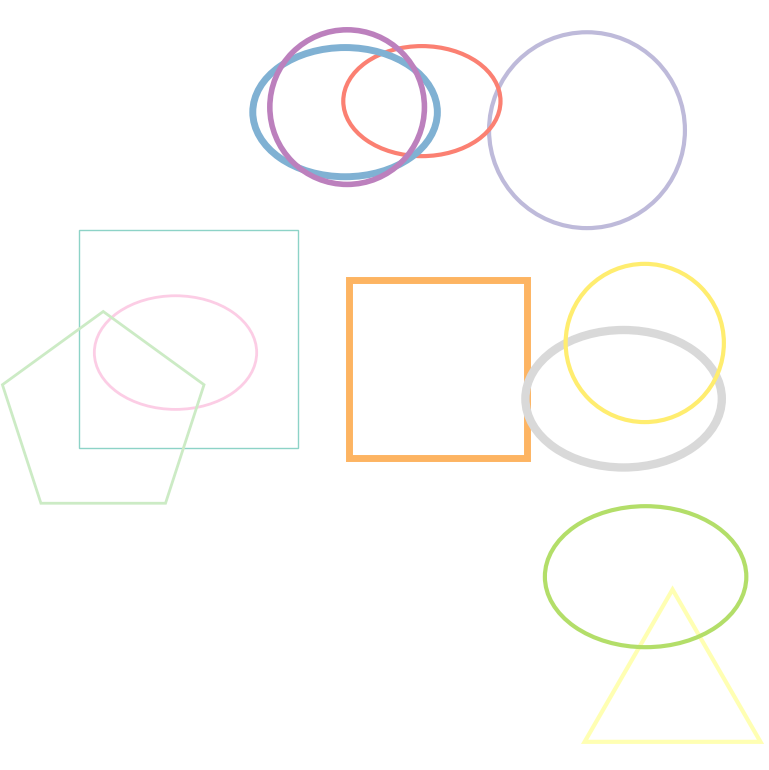[{"shape": "square", "thickness": 0.5, "radius": 0.71, "center": [0.245, 0.56]}, {"shape": "triangle", "thickness": 1.5, "radius": 0.66, "center": [0.873, 0.103]}, {"shape": "circle", "thickness": 1.5, "radius": 0.64, "center": [0.762, 0.831]}, {"shape": "oval", "thickness": 1.5, "radius": 0.51, "center": [0.548, 0.869]}, {"shape": "oval", "thickness": 2.5, "radius": 0.6, "center": [0.448, 0.854]}, {"shape": "square", "thickness": 2.5, "radius": 0.58, "center": [0.569, 0.52]}, {"shape": "oval", "thickness": 1.5, "radius": 0.65, "center": [0.838, 0.251]}, {"shape": "oval", "thickness": 1, "radius": 0.53, "center": [0.228, 0.542]}, {"shape": "oval", "thickness": 3, "radius": 0.64, "center": [0.81, 0.482]}, {"shape": "circle", "thickness": 2, "radius": 0.5, "center": [0.451, 0.861]}, {"shape": "pentagon", "thickness": 1, "radius": 0.69, "center": [0.134, 0.458]}, {"shape": "circle", "thickness": 1.5, "radius": 0.51, "center": [0.837, 0.555]}]